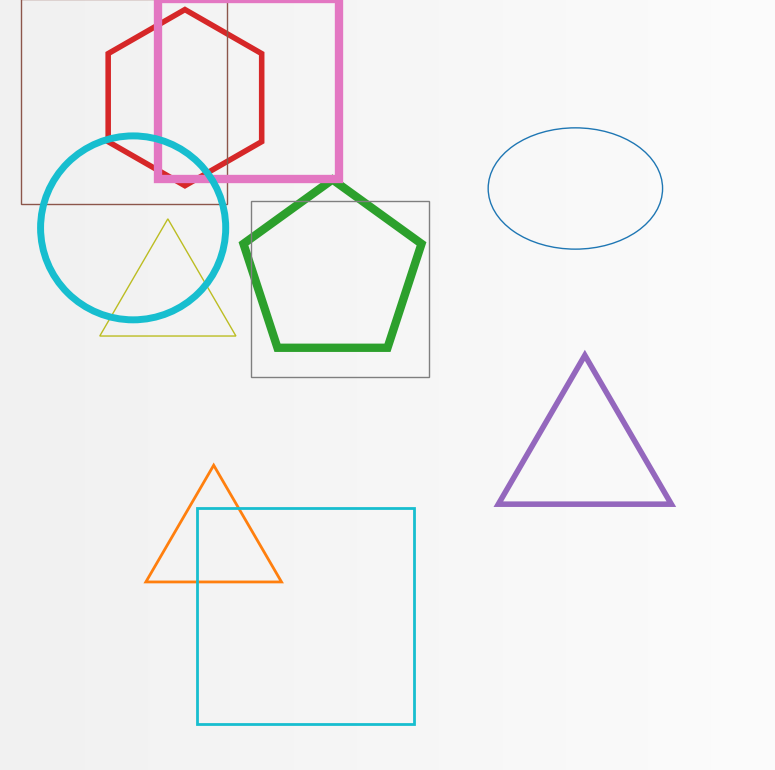[{"shape": "oval", "thickness": 0.5, "radius": 0.56, "center": [0.742, 0.755]}, {"shape": "triangle", "thickness": 1, "radius": 0.51, "center": [0.276, 0.295]}, {"shape": "pentagon", "thickness": 3, "radius": 0.6, "center": [0.429, 0.646]}, {"shape": "hexagon", "thickness": 2, "radius": 0.57, "center": [0.239, 0.873]}, {"shape": "triangle", "thickness": 2, "radius": 0.64, "center": [0.755, 0.41]}, {"shape": "square", "thickness": 0.5, "radius": 0.67, "center": [0.16, 0.868]}, {"shape": "square", "thickness": 3, "radius": 0.58, "center": [0.321, 0.884]}, {"shape": "square", "thickness": 0.5, "radius": 0.57, "center": [0.439, 0.624]}, {"shape": "triangle", "thickness": 0.5, "radius": 0.51, "center": [0.217, 0.614]}, {"shape": "square", "thickness": 1, "radius": 0.7, "center": [0.395, 0.2]}, {"shape": "circle", "thickness": 2.5, "radius": 0.6, "center": [0.172, 0.704]}]